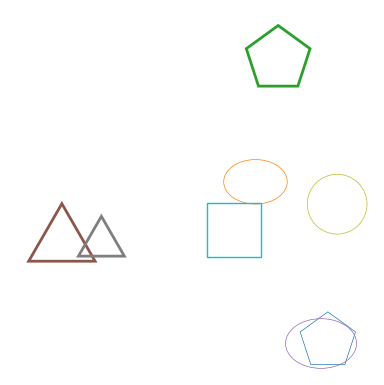[{"shape": "pentagon", "thickness": 0.5, "radius": 0.38, "center": [0.852, 0.114]}, {"shape": "oval", "thickness": 0.5, "radius": 0.41, "center": [0.664, 0.528]}, {"shape": "pentagon", "thickness": 2, "radius": 0.44, "center": [0.723, 0.847]}, {"shape": "oval", "thickness": 0.5, "radius": 0.46, "center": [0.834, 0.108]}, {"shape": "triangle", "thickness": 2, "radius": 0.5, "center": [0.161, 0.371]}, {"shape": "triangle", "thickness": 2, "radius": 0.34, "center": [0.263, 0.369]}, {"shape": "circle", "thickness": 0.5, "radius": 0.39, "center": [0.876, 0.47]}, {"shape": "square", "thickness": 1, "radius": 0.35, "center": [0.607, 0.402]}]